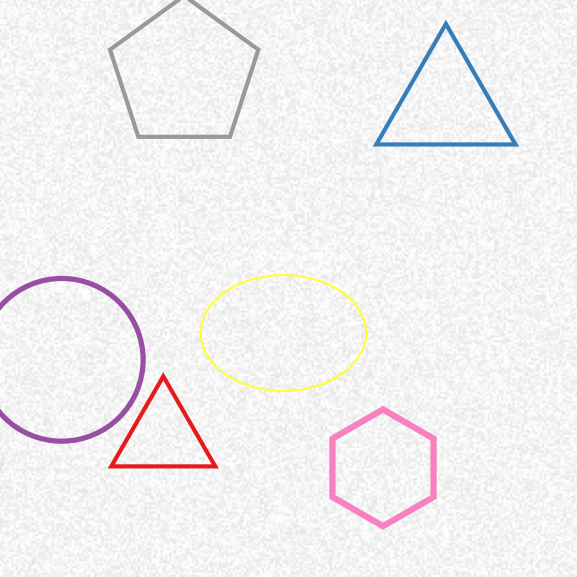[{"shape": "triangle", "thickness": 2, "radius": 0.52, "center": [0.283, 0.244]}, {"shape": "triangle", "thickness": 2, "radius": 0.7, "center": [0.772, 0.819]}, {"shape": "circle", "thickness": 2.5, "radius": 0.7, "center": [0.107, 0.376]}, {"shape": "oval", "thickness": 1, "radius": 0.72, "center": [0.491, 0.423]}, {"shape": "hexagon", "thickness": 3, "radius": 0.51, "center": [0.663, 0.189]}, {"shape": "pentagon", "thickness": 2, "radius": 0.67, "center": [0.319, 0.871]}]